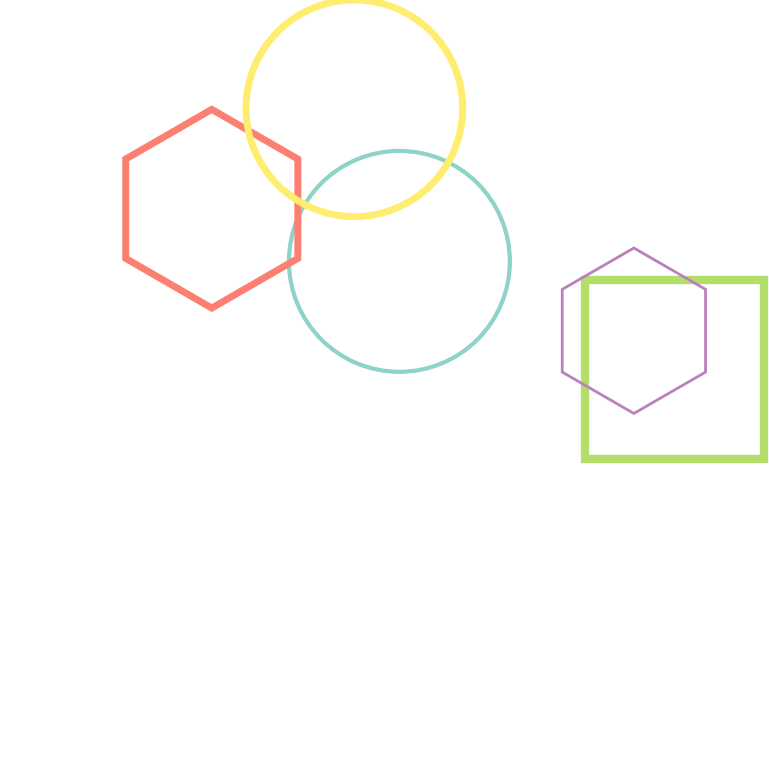[{"shape": "circle", "thickness": 1.5, "radius": 0.72, "center": [0.519, 0.661]}, {"shape": "hexagon", "thickness": 2.5, "radius": 0.65, "center": [0.275, 0.729]}, {"shape": "square", "thickness": 3, "radius": 0.58, "center": [0.876, 0.52]}, {"shape": "hexagon", "thickness": 1, "radius": 0.54, "center": [0.823, 0.57]}, {"shape": "circle", "thickness": 2.5, "radius": 0.7, "center": [0.46, 0.859]}]